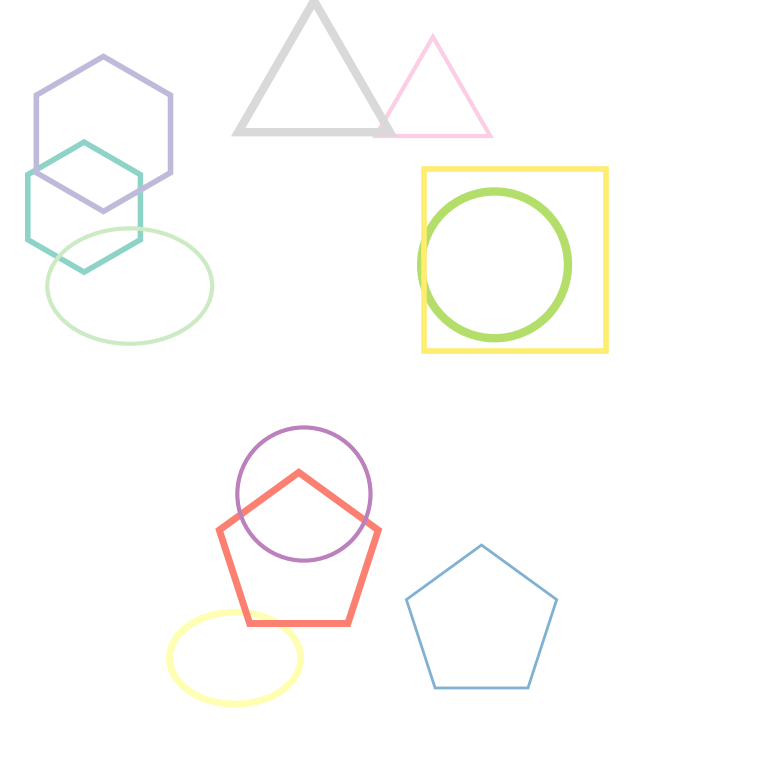[{"shape": "hexagon", "thickness": 2, "radius": 0.42, "center": [0.109, 0.731]}, {"shape": "oval", "thickness": 2.5, "radius": 0.43, "center": [0.305, 0.145]}, {"shape": "hexagon", "thickness": 2, "radius": 0.5, "center": [0.134, 0.826]}, {"shape": "pentagon", "thickness": 2.5, "radius": 0.54, "center": [0.388, 0.278]}, {"shape": "pentagon", "thickness": 1, "radius": 0.51, "center": [0.625, 0.19]}, {"shape": "circle", "thickness": 3, "radius": 0.48, "center": [0.642, 0.656]}, {"shape": "triangle", "thickness": 1.5, "radius": 0.43, "center": [0.562, 0.866]}, {"shape": "triangle", "thickness": 3, "radius": 0.57, "center": [0.408, 0.885]}, {"shape": "circle", "thickness": 1.5, "radius": 0.43, "center": [0.395, 0.358]}, {"shape": "oval", "thickness": 1.5, "radius": 0.54, "center": [0.168, 0.628]}, {"shape": "square", "thickness": 2, "radius": 0.59, "center": [0.669, 0.662]}]